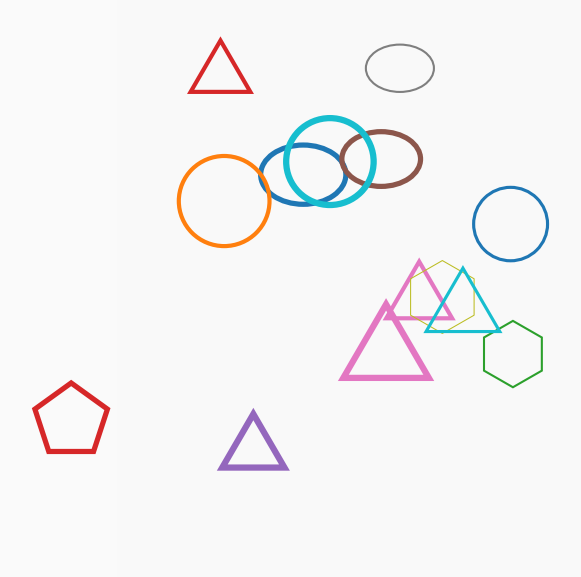[{"shape": "oval", "thickness": 2.5, "radius": 0.37, "center": [0.522, 0.697]}, {"shape": "circle", "thickness": 1.5, "radius": 0.32, "center": [0.878, 0.611]}, {"shape": "circle", "thickness": 2, "radius": 0.39, "center": [0.386, 0.651]}, {"shape": "hexagon", "thickness": 1, "radius": 0.29, "center": [0.882, 0.386]}, {"shape": "pentagon", "thickness": 2.5, "radius": 0.33, "center": [0.122, 0.27]}, {"shape": "triangle", "thickness": 2, "radius": 0.3, "center": [0.379, 0.87]}, {"shape": "triangle", "thickness": 3, "radius": 0.31, "center": [0.436, 0.22]}, {"shape": "oval", "thickness": 2.5, "radius": 0.34, "center": [0.656, 0.724]}, {"shape": "triangle", "thickness": 3, "radius": 0.42, "center": [0.664, 0.387]}, {"shape": "triangle", "thickness": 2, "radius": 0.33, "center": [0.721, 0.481]}, {"shape": "oval", "thickness": 1, "radius": 0.29, "center": [0.688, 0.881]}, {"shape": "hexagon", "thickness": 0.5, "radius": 0.32, "center": [0.761, 0.485]}, {"shape": "triangle", "thickness": 1.5, "radius": 0.37, "center": [0.796, 0.462]}, {"shape": "circle", "thickness": 3, "radius": 0.38, "center": [0.568, 0.719]}]